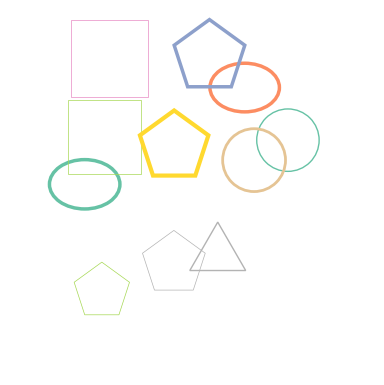[{"shape": "circle", "thickness": 1, "radius": 0.41, "center": [0.748, 0.636]}, {"shape": "oval", "thickness": 2.5, "radius": 0.46, "center": [0.22, 0.521]}, {"shape": "oval", "thickness": 2.5, "radius": 0.45, "center": [0.636, 0.773]}, {"shape": "pentagon", "thickness": 2.5, "radius": 0.48, "center": [0.544, 0.853]}, {"shape": "square", "thickness": 0.5, "radius": 0.5, "center": [0.285, 0.848]}, {"shape": "pentagon", "thickness": 0.5, "radius": 0.38, "center": [0.264, 0.243]}, {"shape": "square", "thickness": 0.5, "radius": 0.48, "center": [0.271, 0.644]}, {"shape": "pentagon", "thickness": 3, "radius": 0.47, "center": [0.452, 0.62]}, {"shape": "circle", "thickness": 2, "radius": 0.41, "center": [0.66, 0.584]}, {"shape": "triangle", "thickness": 1, "radius": 0.42, "center": [0.566, 0.339]}, {"shape": "pentagon", "thickness": 0.5, "radius": 0.43, "center": [0.452, 0.316]}]